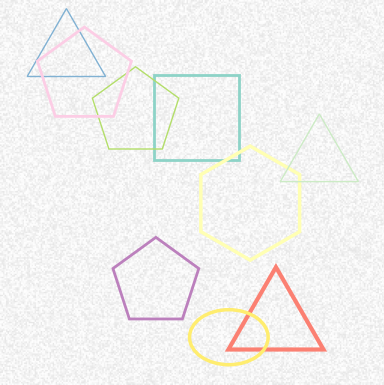[{"shape": "square", "thickness": 2, "radius": 0.55, "center": [0.51, 0.695]}, {"shape": "hexagon", "thickness": 2.5, "radius": 0.74, "center": [0.65, 0.472]}, {"shape": "triangle", "thickness": 3, "radius": 0.71, "center": [0.717, 0.163]}, {"shape": "triangle", "thickness": 1, "radius": 0.59, "center": [0.172, 0.86]}, {"shape": "pentagon", "thickness": 1, "radius": 0.59, "center": [0.352, 0.709]}, {"shape": "pentagon", "thickness": 2, "radius": 0.64, "center": [0.219, 0.802]}, {"shape": "pentagon", "thickness": 2, "radius": 0.59, "center": [0.405, 0.266]}, {"shape": "triangle", "thickness": 1, "radius": 0.59, "center": [0.829, 0.587]}, {"shape": "oval", "thickness": 2.5, "radius": 0.51, "center": [0.594, 0.124]}]